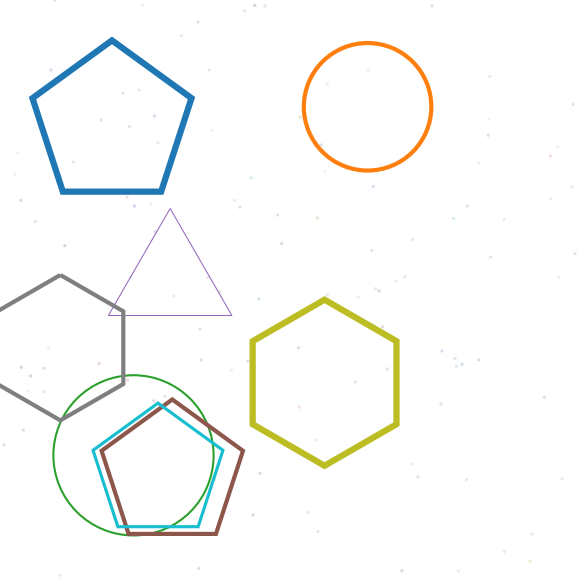[{"shape": "pentagon", "thickness": 3, "radius": 0.72, "center": [0.194, 0.784]}, {"shape": "circle", "thickness": 2, "radius": 0.55, "center": [0.637, 0.814]}, {"shape": "circle", "thickness": 1, "radius": 0.69, "center": [0.231, 0.211]}, {"shape": "triangle", "thickness": 0.5, "radius": 0.62, "center": [0.295, 0.515]}, {"shape": "pentagon", "thickness": 2, "radius": 0.64, "center": [0.298, 0.179]}, {"shape": "hexagon", "thickness": 2, "radius": 0.63, "center": [0.104, 0.397]}, {"shape": "hexagon", "thickness": 3, "radius": 0.72, "center": [0.562, 0.336]}, {"shape": "pentagon", "thickness": 1.5, "radius": 0.59, "center": [0.274, 0.183]}]